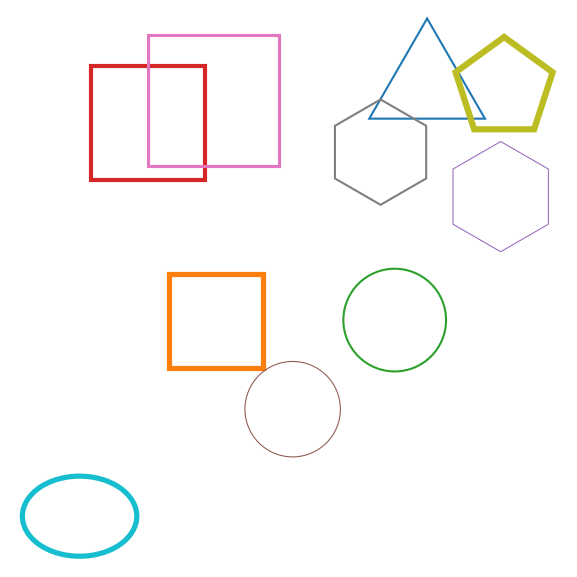[{"shape": "triangle", "thickness": 1, "radius": 0.58, "center": [0.74, 0.851]}, {"shape": "square", "thickness": 2.5, "radius": 0.41, "center": [0.373, 0.444]}, {"shape": "circle", "thickness": 1, "radius": 0.44, "center": [0.683, 0.445]}, {"shape": "square", "thickness": 2, "radius": 0.49, "center": [0.256, 0.785]}, {"shape": "hexagon", "thickness": 0.5, "radius": 0.48, "center": [0.867, 0.659]}, {"shape": "circle", "thickness": 0.5, "radius": 0.41, "center": [0.507, 0.291]}, {"shape": "square", "thickness": 1.5, "radius": 0.57, "center": [0.369, 0.825]}, {"shape": "hexagon", "thickness": 1, "radius": 0.46, "center": [0.659, 0.736]}, {"shape": "pentagon", "thickness": 3, "radius": 0.44, "center": [0.873, 0.847]}, {"shape": "oval", "thickness": 2.5, "radius": 0.5, "center": [0.138, 0.105]}]